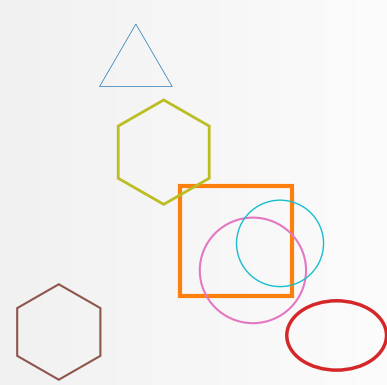[{"shape": "triangle", "thickness": 0.5, "radius": 0.54, "center": [0.351, 0.829]}, {"shape": "square", "thickness": 3, "radius": 0.72, "center": [0.609, 0.374]}, {"shape": "oval", "thickness": 2.5, "radius": 0.64, "center": [0.869, 0.129]}, {"shape": "hexagon", "thickness": 1.5, "radius": 0.62, "center": [0.152, 0.138]}, {"shape": "circle", "thickness": 1.5, "radius": 0.69, "center": [0.653, 0.298]}, {"shape": "hexagon", "thickness": 2, "radius": 0.68, "center": [0.422, 0.605]}, {"shape": "circle", "thickness": 1, "radius": 0.56, "center": [0.723, 0.368]}]